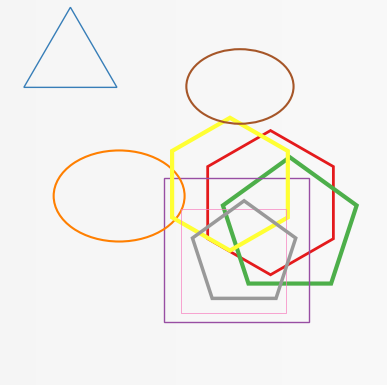[{"shape": "hexagon", "thickness": 2, "radius": 0.94, "center": [0.698, 0.474]}, {"shape": "triangle", "thickness": 1, "radius": 0.69, "center": [0.182, 0.842]}, {"shape": "pentagon", "thickness": 3, "radius": 0.91, "center": [0.748, 0.41]}, {"shape": "square", "thickness": 1, "radius": 0.94, "center": [0.611, 0.35]}, {"shape": "oval", "thickness": 1.5, "radius": 0.84, "center": [0.307, 0.491]}, {"shape": "hexagon", "thickness": 3, "radius": 0.86, "center": [0.593, 0.522]}, {"shape": "oval", "thickness": 1.5, "radius": 0.69, "center": [0.619, 0.775]}, {"shape": "square", "thickness": 0.5, "radius": 0.68, "center": [0.603, 0.322]}, {"shape": "pentagon", "thickness": 2.5, "radius": 0.7, "center": [0.63, 0.338]}]